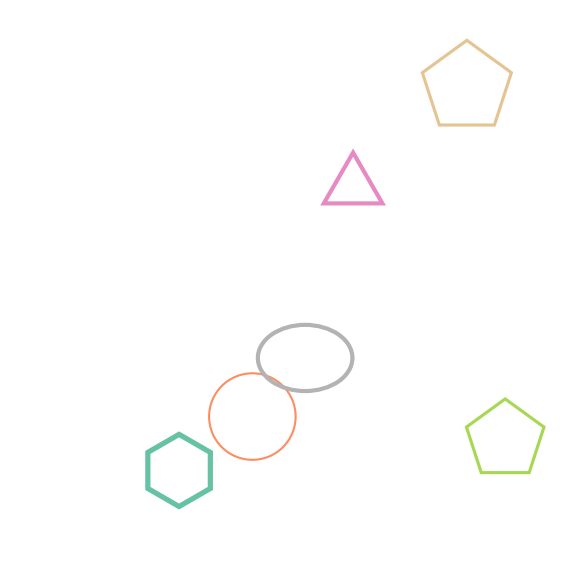[{"shape": "hexagon", "thickness": 2.5, "radius": 0.31, "center": [0.31, 0.185]}, {"shape": "circle", "thickness": 1, "radius": 0.37, "center": [0.437, 0.278]}, {"shape": "triangle", "thickness": 2, "radius": 0.29, "center": [0.611, 0.676]}, {"shape": "pentagon", "thickness": 1.5, "radius": 0.35, "center": [0.875, 0.238]}, {"shape": "pentagon", "thickness": 1.5, "radius": 0.41, "center": [0.808, 0.848]}, {"shape": "oval", "thickness": 2, "radius": 0.41, "center": [0.528, 0.379]}]